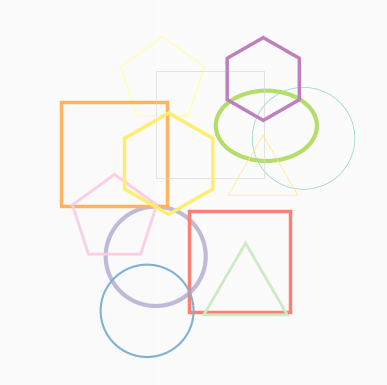[{"shape": "circle", "thickness": 0.5, "radius": 0.66, "center": [0.783, 0.641]}, {"shape": "pentagon", "thickness": 1, "radius": 0.57, "center": [0.42, 0.791]}, {"shape": "circle", "thickness": 3, "radius": 0.65, "center": [0.402, 0.334]}, {"shape": "square", "thickness": 2.5, "radius": 0.65, "center": [0.619, 0.321]}, {"shape": "circle", "thickness": 1.5, "radius": 0.6, "center": [0.38, 0.193]}, {"shape": "square", "thickness": 2.5, "radius": 0.68, "center": [0.294, 0.6]}, {"shape": "oval", "thickness": 3, "radius": 0.65, "center": [0.687, 0.673]}, {"shape": "pentagon", "thickness": 2, "radius": 0.57, "center": [0.296, 0.432]}, {"shape": "square", "thickness": 0.5, "radius": 0.7, "center": [0.542, 0.677]}, {"shape": "hexagon", "thickness": 2.5, "radius": 0.54, "center": [0.679, 0.795]}, {"shape": "triangle", "thickness": 2, "radius": 0.62, "center": [0.634, 0.244]}, {"shape": "triangle", "thickness": 0.5, "radius": 0.52, "center": [0.679, 0.545]}, {"shape": "hexagon", "thickness": 2.5, "radius": 0.66, "center": [0.435, 0.575]}]